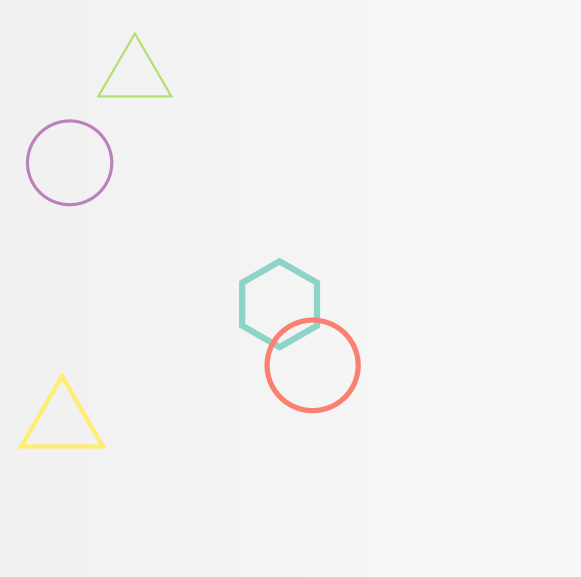[{"shape": "hexagon", "thickness": 3, "radius": 0.37, "center": [0.481, 0.472]}, {"shape": "circle", "thickness": 2.5, "radius": 0.39, "center": [0.538, 0.366]}, {"shape": "triangle", "thickness": 1, "radius": 0.36, "center": [0.232, 0.869]}, {"shape": "circle", "thickness": 1.5, "radius": 0.36, "center": [0.12, 0.717]}, {"shape": "triangle", "thickness": 2, "radius": 0.41, "center": [0.107, 0.267]}]